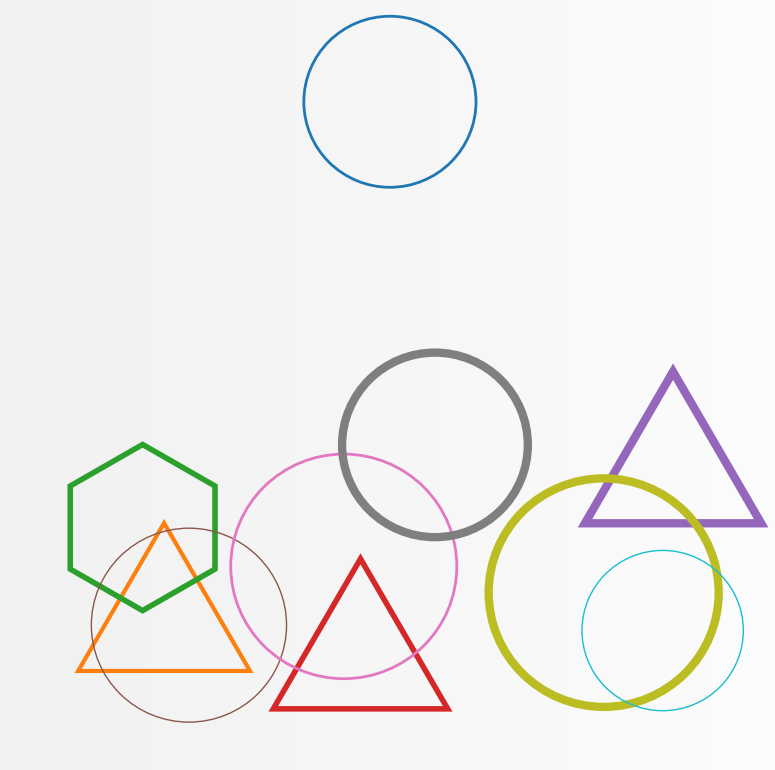[{"shape": "circle", "thickness": 1, "radius": 0.56, "center": [0.503, 0.868]}, {"shape": "triangle", "thickness": 1.5, "radius": 0.64, "center": [0.212, 0.193]}, {"shape": "hexagon", "thickness": 2, "radius": 0.54, "center": [0.184, 0.315]}, {"shape": "triangle", "thickness": 2, "radius": 0.65, "center": [0.465, 0.144]}, {"shape": "triangle", "thickness": 3, "radius": 0.66, "center": [0.868, 0.386]}, {"shape": "circle", "thickness": 0.5, "radius": 0.63, "center": [0.244, 0.188]}, {"shape": "circle", "thickness": 1, "radius": 0.73, "center": [0.444, 0.264]}, {"shape": "circle", "thickness": 3, "radius": 0.6, "center": [0.561, 0.422]}, {"shape": "circle", "thickness": 3, "radius": 0.74, "center": [0.779, 0.23]}, {"shape": "circle", "thickness": 0.5, "radius": 0.52, "center": [0.855, 0.181]}]